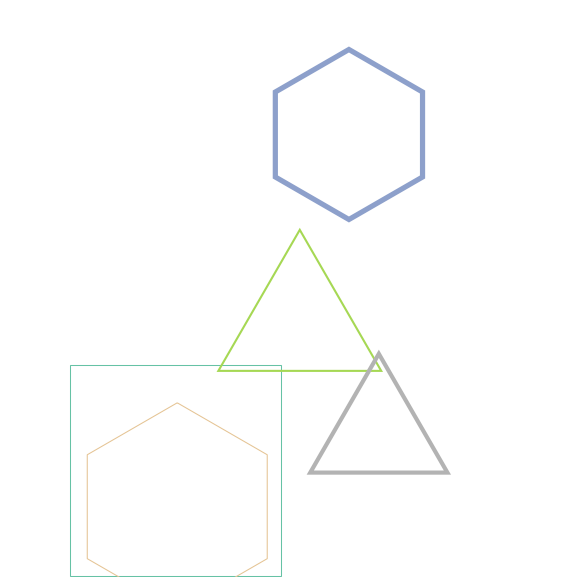[{"shape": "square", "thickness": 0.5, "radius": 0.91, "center": [0.304, 0.184]}, {"shape": "hexagon", "thickness": 2.5, "radius": 0.74, "center": [0.604, 0.766]}, {"shape": "triangle", "thickness": 1, "radius": 0.81, "center": [0.519, 0.438]}, {"shape": "hexagon", "thickness": 0.5, "radius": 0.9, "center": [0.307, 0.122]}, {"shape": "triangle", "thickness": 2, "radius": 0.69, "center": [0.656, 0.249]}]